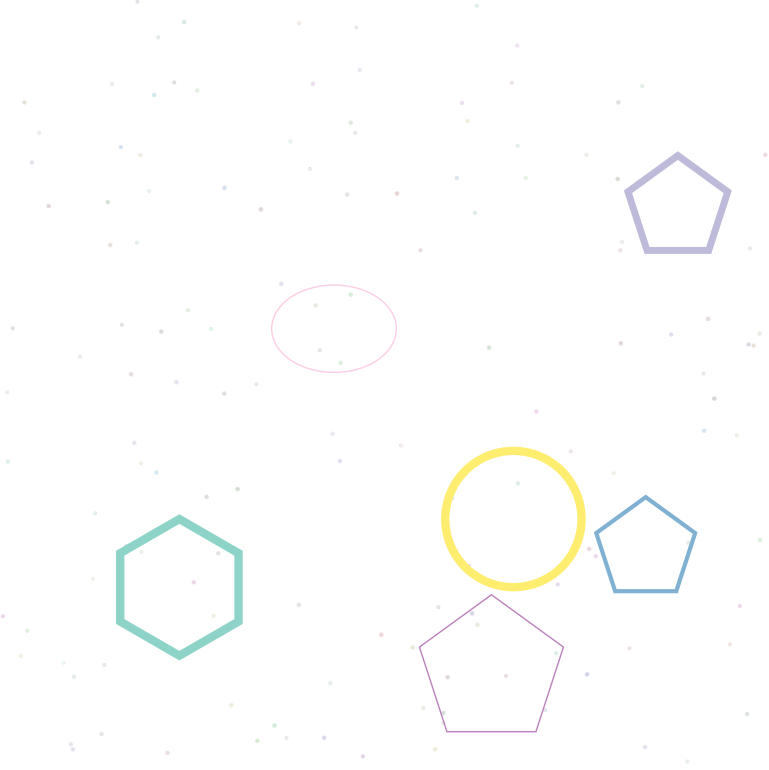[{"shape": "hexagon", "thickness": 3, "radius": 0.44, "center": [0.233, 0.237]}, {"shape": "pentagon", "thickness": 2.5, "radius": 0.34, "center": [0.88, 0.73]}, {"shape": "pentagon", "thickness": 1.5, "radius": 0.34, "center": [0.839, 0.287]}, {"shape": "oval", "thickness": 0.5, "radius": 0.4, "center": [0.434, 0.573]}, {"shape": "pentagon", "thickness": 0.5, "radius": 0.49, "center": [0.638, 0.129]}, {"shape": "circle", "thickness": 3, "radius": 0.44, "center": [0.667, 0.326]}]